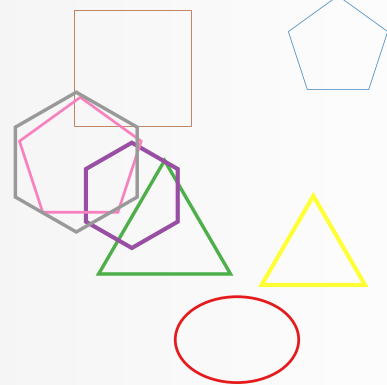[{"shape": "oval", "thickness": 2, "radius": 0.8, "center": [0.612, 0.118]}, {"shape": "pentagon", "thickness": 0.5, "radius": 0.67, "center": [0.872, 0.876]}, {"shape": "triangle", "thickness": 2.5, "radius": 0.98, "center": [0.425, 0.387]}, {"shape": "hexagon", "thickness": 3, "radius": 0.68, "center": [0.34, 0.493]}, {"shape": "triangle", "thickness": 3, "radius": 0.77, "center": [0.809, 0.337]}, {"shape": "square", "thickness": 0.5, "radius": 0.76, "center": [0.342, 0.824]}, {"shape": "pentagon", "thickness": 2, "radius": 0.83, "center": [0.207, 0.582]}, {"shape": "hexagon", "thickness": 2.5, "radius": 0.91, "center": [0.197, 0.579]}]